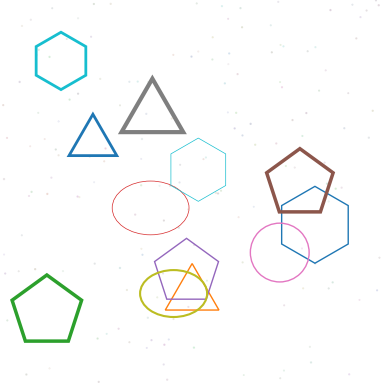[{"shape": "triangle", "thickness": 2, "radius": 0.36, "center": [0.241, 0.632]}, {"shape": "hexagon", "thickness": 1, "radius": 0.5, "center": [0.818, 0.416]}, {"shape": "triangle", "thickness": 1, "radius": 0.4, "center": [0.499, 0.235]}, {"shape": "pentagon", "thickness": 2.5, "radius": 0.47, "center": [0.122, 0.191]}, {"shape": "oval", "thickness": 0.5, "radius": 0.5, "center": [0.391, 0.46]}, {"shape": "pentagon", "thickness": 1, "radius": 0.44, "center": [0.485, 0.294]}, {"shape": "pentagon", "thickness": 2.5, "radius": 0.45, "center": [0.779, 0.523]}, {"shape": "circle", "thickness": 1, "radius": 0.38, "center": [0.727, 0.344]}, {"shape": "triangle", "thickness": 3, "radius": 0.46, "center": [0.396, 0.703]}, {"shape": "oval", "thickness": 1.5, "radius": 0.44, "center": [0.451, 0.238]}, {"shape": "hexagon", "thickness": 2, "radius": 0.37, "center": [0.158, 0.842]}, {"shape": "hexagon", "thickness": 0.5, "radius": 0.41, "center": [0.515, 0.559]}]